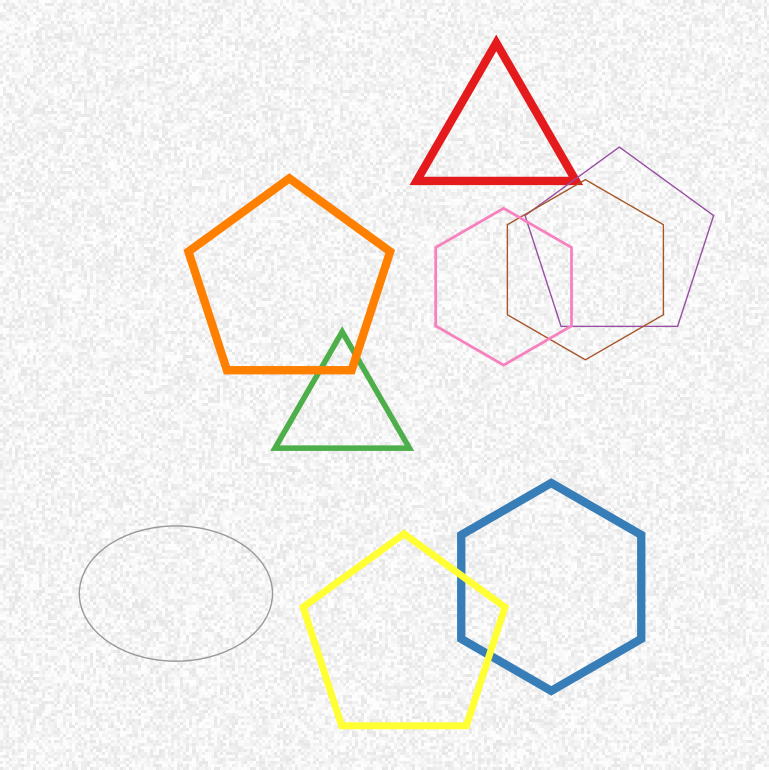[{"shape": "triangle", "thickness": 3, "radius": 0.6, "center": [0.645, 0.825]}, {"shape": "hexagon", "thickness": 3, "radius": 0.67, "center": [0.716, 0.238]}, {"shape": "triangle", "thickness": 2, "radius": 0.5, "center": [0.444, 0.468]}, {"shape": "pentagon", "thickness": 0.5, "radius": 0.64, "center": [0.804, 0.68]}, {"shape": "pentagon", "thickness": 3, "radius": 0.69, "center": [0.376, 0.631]}, {"shape": "pentagon", "thickness": 2.5, "radius": 0.69, "center": [0.525, 0.169]}, {"shape": "hexagon", "thickness": 0.5, "radius": 0.58, "center": [0.76, 0.65]}, {"shape": "hexagon", "thickness": 1, "radius": 0.51, "center": [0.654, 0.628]}, {"shape": "oval", "thickness": 0.5, "radius": 0.63, "center": [0.228, 0.229]}]